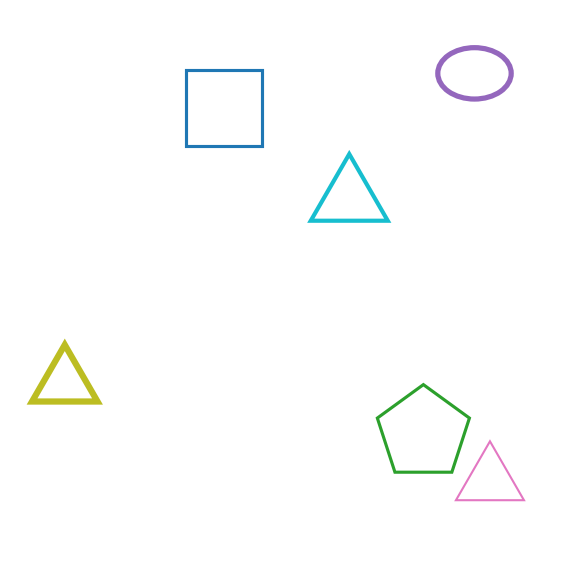[{"shape": "square", "thickness": 1.5, "radius": 0.33, "center": [0.388, 0.812]}, {"shape": "pentagon", "thickness": 1.5, "radius": 0.42, "center": [0.733, 0.249]}, {"shape": "oval", "thickness": 2.5, "radius": 0.32, "center": [0.822, 0.872]}, {"shape": "triangle", "thickness": 1, "radius": 0.34, "center": [0.848, 0.167]}, {"shape": "triangle", "thickness": 3, "radius": 0.33, "center": [0.112, 0.337]}, {"shape": "triangle", "thickness": 2, "radius": 0.38, "center": [0.605, 0.655]}]